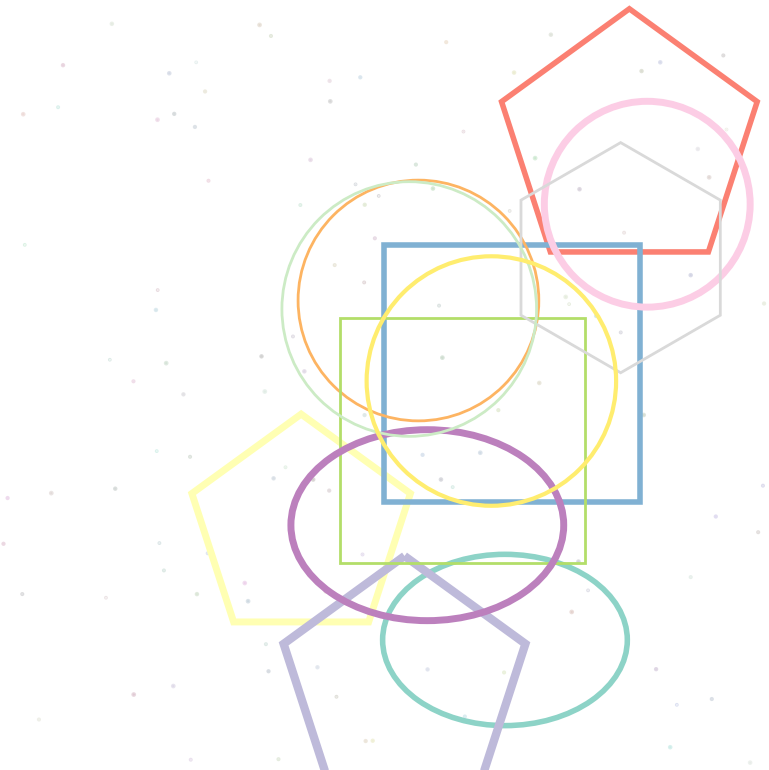[{"shape": "oval", "thickness": 2, "radius": 0.79, "center": [0.656, 0.169]}, {"shape": "pentagon", "thickness": 2.5, "radius": 0.75, "center": [0.391, 0.313]}, {"shape": "pentagon", "thickness": 3, "radius": 0.83, "center": [0.525, 0.113]}, {"shape": "pentagon", "thickness": 2, "radius": 0.87, "center": [0.817, 0.814]}, {"shape": "square", "thickness": 2, "radius": 0.83, "center": [0.666, 0.515]}, {"shape": "circle", "thickness": 1, "radius": 0.78, "center": [0.543, 0.61]}, {"shape": "square", "thickness": 1, "radius": 0.8, "center": [0.601, 0.428]}, {"shape": "circle", "thickness": 2.5, "radius": 0.67, "center": [0.841, 0.735]}, {"shape": "hexagon", "thickness": 1, "radius": 0.75, "center": [0.806, 0.665]}, {"shape": "oval", "thickness": 2.5, "radius": 0.89, "center": [0.555, 0.318]}, {"shape": "circle", "thickness": 1, "radius": 0.83, "center": [0.531, 0.599]}, {"shape": "circle", "thickness": 1.5, "radius": 0.81, "center": [0.638, 0.505]}]